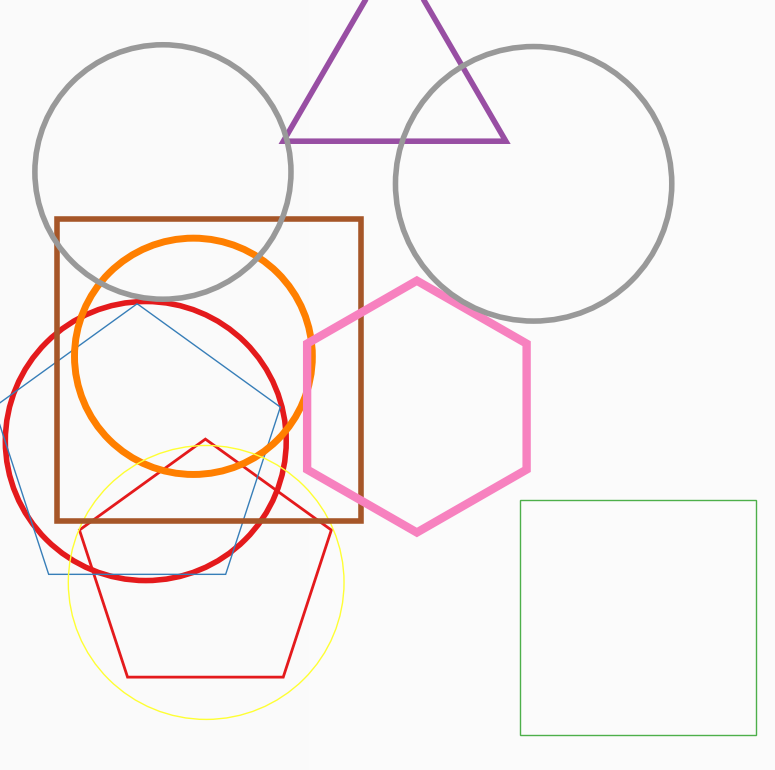[{"shape": "circle", "thickness": 2, "radius": 0.91, "center": [0.188, 0.427]}, {"shape": "pentagon", "thickness": 1, "radius": 0.85, "center": [0.265, 0.259]}, {"shape": "pentagon", "thickness": 0.5, "radius": 0.97, "center": [0.177, 0.411]}, {"shape": "square", "thickness": 0.5, "radius": 0.76, "center": [0.824, 0.198]}, {"shape": "triangle", "thickness": 2, "radius": 0.83, "center": [0.509, 0.899]}, {"shape": "circle", "thickness": 2.5, "radius": 0.77, "center": [0.25, 0.537]}, {"shape": "circle", "thickness": 0.5, "radius": 0.89, "center": [0.266, 0.244]}, {"shape": "square", "thickness": 2, "radius": 0.98, "center": [0.269, 0.519]}, {"shape": "hexagon", "thickness": 3, "radius": 0.82, "center": [0.538, 0.472]}, {"shape": "circle", "thickness": 2, "radius": 0.83, "center": [0.21, 0.777]}, {"shape": "circle", "thickness": 2, "radius": 0.89, "center": [0.689, 0.761]}]